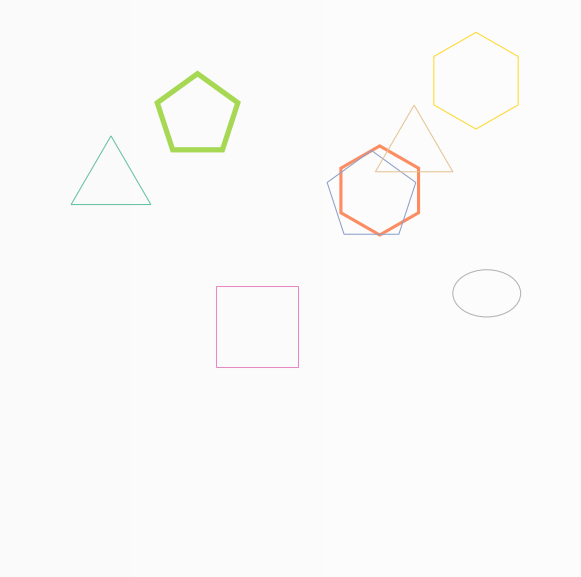[{"shape": "triangle", "thickness": 0.5, "radius": 0.4, "center": [0.191, 0.685]}, {"shape": "hexagon", "thickness": 1.5, "radius": 0.39, "center": [0.653, 0.669]}, {"shape": "pentagon", "thickness": 0.5, "radius": 0.4, "center": [0.639, 0.658]}, {"shape": "square", "thickness": 0.5, "radius": 0.35, "center": [0.442, 0.434]}, {"shape": "pentagon", "thickness": 2.5, "radius": 0.36, "center": [0.34, 0.799]}, {"shape": "hexagon", "thickness": 0.5, "radius": 0.42, "center": [0.819, 0.859]}, {"shape": "triangle", "thickness": 0.5, "radius": 0.38, "center": [0.712, 0.74]}, {"shape": "oval", "thickness": 0.5, "radius": 0.29, "center": [0.837, 0.491]}]